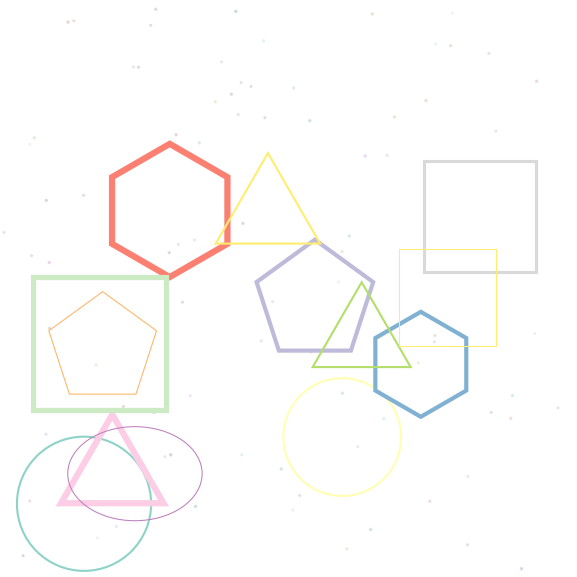[{"shape": "circle", "thickness": 1, "radius": 0.58, "center": [0.146, 0.127]}, {"shape": "circle", "thickness": 1, "radius": 0.51, "center": [0.593, 0.242]}, {"shape": "pentagon", "thickness": 2, "radius": 0.53, "center": [0.545, 0.478]}, {"shape": "hexagon", "thickness": 3, "radius": 0.58, "center": [0.294, 0.635]}, {"shape": "hexagon", "thickness": 2, "radius": 0.45, "center": [0.729, 0.368]}, {"shape": "pentagon", "thickness": 0.5, "radius": 0.49, "center": [0.178, 0.396]}, {"shape": "triangle", "thickness": 1, "radius": 0.49, "center": [0.626, 0.412]}, {"shape": "triangle", "thickness": 3, "radius": 0.51, "center": [0.194, 0.179]}, {"shape": "square", "thickness": 1.5, "radius": 0.48, "center": [0.832, 0.624]}, {"shape": "oval", "thickness": 0.5, "radius": 0.58, "center": [0.234, 0.179]}, {"shape": "square", "thickness": 2.5, "radius": 0.58, "center": [0.172, 0.405]}, {"shape": "triangle", "thickness": 1, "radius": 0.52, "center": [0.464, 0.63]}, {"shape": "square", "thickness": 0.5, "radius": 0.42, "center": [0.775, 0.484]}]